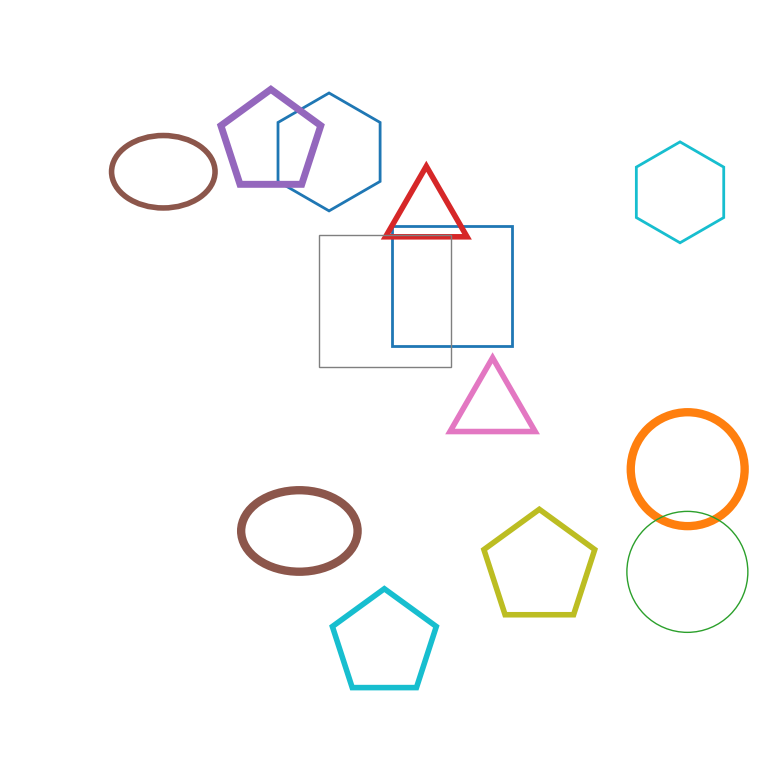[{"shape": "hexagon", "thickness": 1, "radius": 0.38, "center": [0.427, 0.803]}, {"shape": "square", "thickness": 1, "radius": 0.39, "center": [0.587, 0.629]}, {"shape": "circle", "thickness": 3, "radius": 0.37, "center": [0.893, 0.391]}, {"shape": "circle", "thickness": 0.5, "radius": 0.39, "center": [0.893, 0.257]}, {"shape": "triangle", "thickness": 2, "radius": 0.31, "center": [0.554, 0.723]}, {"shape": "pentagon", "thickness": 2.5, "radius": 0.34, "center": [0.352, 0.816]}, {"shape": "oval", "thickness": 3, "radius": 0.38, "center": [0.389, 0.31]}, {"shape": "oval", "thickness": 2, "radius": 0.34, "center": [0.212, 0.777]}, {"shape": "triangle", "thickness": 2, "radius": 0.32, "center": [0.64, 0.471]}, {"shape": "square", "thickness": 0.5, "radius": 0.43, "center": [0.5, 0.609]}, {"shape": "pentagon", "thickness": 2, "radius": 0.38, "center": [0.7, 0.263]}, {"shape": "hexagon", "thickness": 1, "radius": 0.33, "center": [0.883, 0.75]}, {"shape": "pentagon", "thickness": 2, "radius": 0.35, "center": [0.499, 0.164]}]